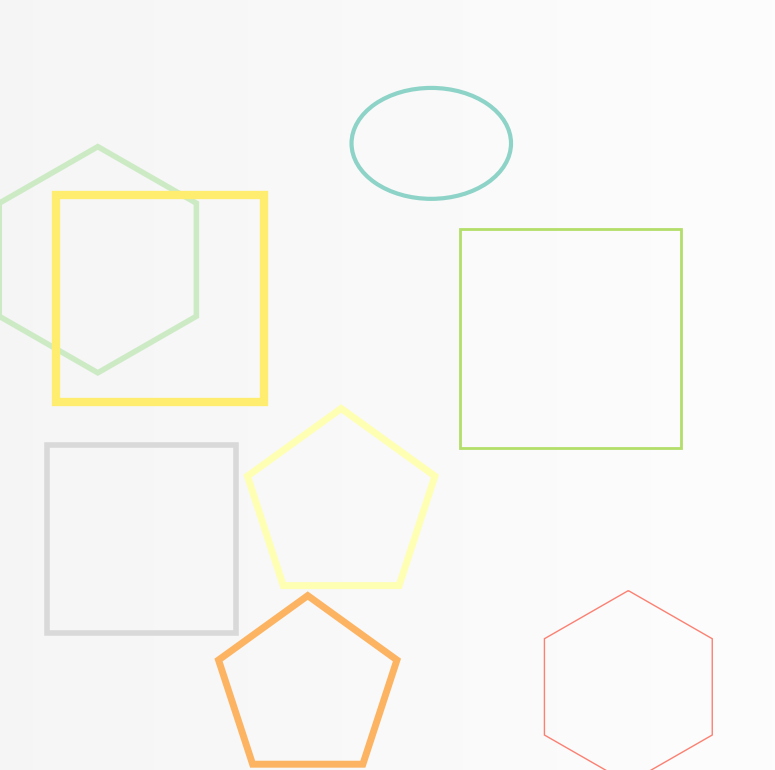[{"shape": "oval", "thickness": 1.5, "radius": 0.51, "center": [0.556, 0.814]}, {"shape": "pentagon", "thickness": 2.5, "radius": 0.64, "center": [0.44, 0.342]}, {"shape": "hexagon", "thickness": 0.5, "radius": 0.63, "center": [0.811, 0.108]}, {"shape": "pentagon", "thickness": 2.5, "radius": 0.61, "center": [0.397, 0.105]}, {"shape": "square", "thickness": 1, "radius": 0.71, "center": [0.736, 0.561]}, {"shape": "square", "thickness": 2, "radius": 0.61, "center": [0.182, 0.299]}, {"shape": "hexagon", "thickness": 2, "radius": 0.73, "center": [0.126, 0.663]}, {"shape": "square", "thickness": 3, "radius": 0.67, "center": [0.206, 0.612]}]